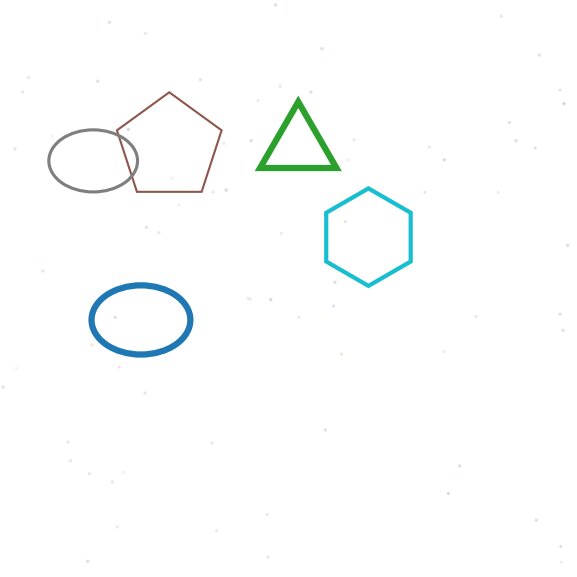[{"shape": "oval", "thickness": 3, "radius": 0.43, "center": [0.244, 0.445]}, {"shape": "triangle", "thickness": 3, "radius": 0.38, "center": [0.516, 0.746]}, {"shape": "pentagon", "thickness": 1, "radius": 0.48, "center": [0.293, 0.744]}, {"shape": "oval", "thickness": 1.5, "radius": 0.38, "center": [0.161, 0.721]}, {"shape": "hexagon", "thickness": 2, "radius": 0.42, "center": [0.638, 0.589]}]